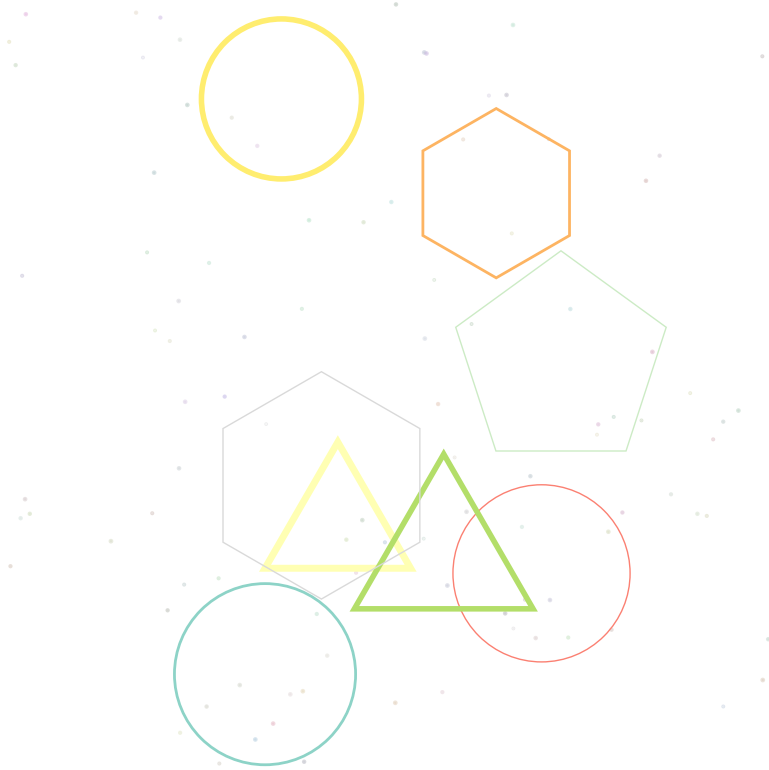[{"shape": "circle", "thickness": 1, "radius": 0.59, "center": [0.344, 0.124]}, {"shape": "triangle", "thickness": 2.5, "radius": 0.55, "center": [0.439, 0.317]}, {"shape": "circle", "thickness": 0.5, "radius": 0.58, "center": [0.703, 0.255]}, {"shape": "hexagon", "thickness": 1, "radius": 0.55, "center": [0.644, 0.749]}, {"shape": "triangle", "thickness": 2, "radius": 0.67, "center": [0.576, 0.276]}, {"shape": "hexagon", "thickness": 0.5, "radius": 0.74, "center": [0.417, 0.37]}, {"shape": "pentagon", "thickness": 0.5, "radius": 0.72, "center": [0.729, 0.531]}, {"shape": "circle", "thickness": 2, "radius": 0.52, "center": [0.366, 0.872]}]